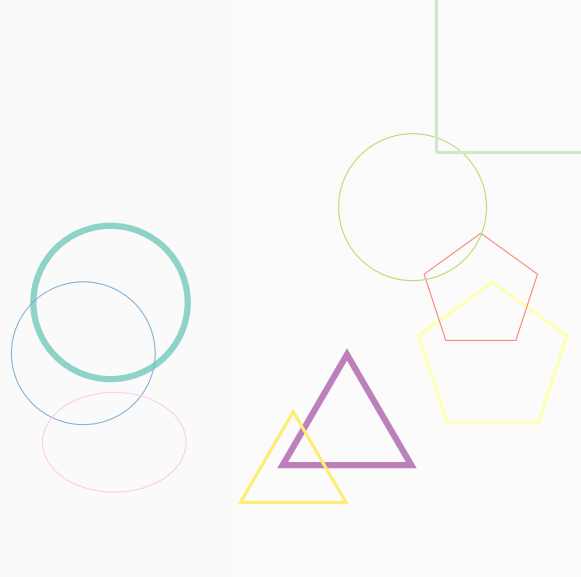[{"shape": "circle", "thickness": 3, "radius": 0.66, "center": [0.19, 0.475]}, {"shape": "pentagon", "thickness": 1.5, "radius": 0.67, "center": [0.848, 0.376]}, {"shape": "pentagon", "thickness": 0.5, "radius": 0.51, "center": [0.827, 0.493]}, {"shape": "circle", "thickness": 0.5, "radius": 0.62, "center": [0.143, 0.387]}, {"shape": "circle", "thickness": 0.5, "radius": 0.64, "center": [0.71, 0.64]}, {"shape": "oval", "thickness": 0.5, "radius": 0.62, "center": [0.197, 0.233]}, {"shape": "triangle", "thickness": 3, "radius": 0.64, "center": [0.597, 0.258]}, {"shape": "square", "thickness": 1.5, "radius": 0.68, "center": [0.887, 0.872]}, {"shape": "triangle", "thickness": 1.5, "radius": 0.52, "center": [0.504, 0.181]}]